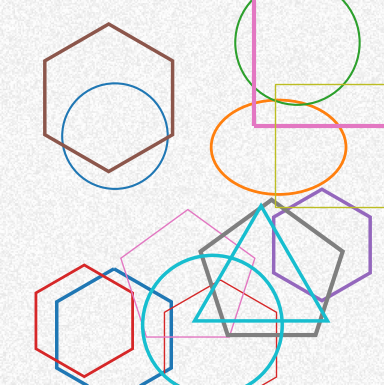[{"shape": "hexagon", "thickness": 2.5, "radius": 0.86, "center": [0.296, 0.13]}, {"shape": "circle", "thickness": 1.5, "radius": 0.69, "center": [0.299, 0.646]}, {"shape": "oval", "thickness": 2, "radius": 0.88, "center": [0.724, 0.618]}, {"shape": "circle", "thickness": 1.5, "radius": 0.81, "center": [0.773, 0.889]}, {"shape": "hexagon", "thickness": 1, "radius": 0.84, "center": [0.573, 0.105]}, {"shape": "hexagon", "thickness": 2, "radius": 0.72, "center": [0.219, 0.167]}, {"shape": "hexagon", "thickness": 2.5, "radius": 0.72, "center": [0.836, 0.364]}, {"shape": "hexagon", "thickness": 2.5, "radius": 0.96, "center": [0.282, 0.746]}, {"shape": "pentagon", "thickness": 1, "radius": 0.92, "center": [0.488, 0.273]}, {"shape": "square", "thickness": 3, "radius": 0.92, "center": [0.845, 0.857]}, {"shape": "pentagon", "thickness": 3, "radius": 0.97, "center": [0.705, 0.287]}, {"shape": "square", "thickness": 1, "radius": 0.8, "center": [0.874, 0.623]}, {"shape": "triangle", "thickness": 2.5, "radius": 1.0, "center": [0.678, 0.266]}, {"shape": "circle", "thickness": 2.5, "radius": 0.91, "center": [0.552, 0.155]}]